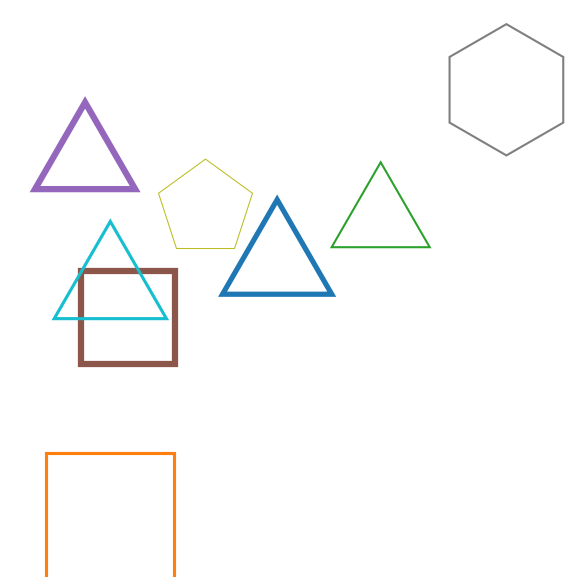[{"shape": "triangle", "thickness": 2.5, "radius": 0.55, "center": [0.48, 0.544]}, {"shape": "square", "thickness": 1.5, "radius": 0.55, "center": [0.19, 0.105]}, {"shape": "triangle", "thickness": 1, "radius": 0.49, "center": [0.659, 0.62]}, {"shape": "triangle", "thickness": 3, "radius": 0.5, "center": [0.147, 0.722]}, {"shape": "square", "thickness": 3, "radius": 0.41, "center": [0.222, 0.449]}, {"shape": "hexagon", "thickness": 1, "radius": 0.57, "center": [0.877, 0.844]}, {"shape": "pentagon", "thickness": 0.5, "radius": 0.43, "center": [0.356, 0.638]}, {"shape": "triangle", "thickness": 1.5, "radius": 0.56, "center": [0.191, 0.503]}]